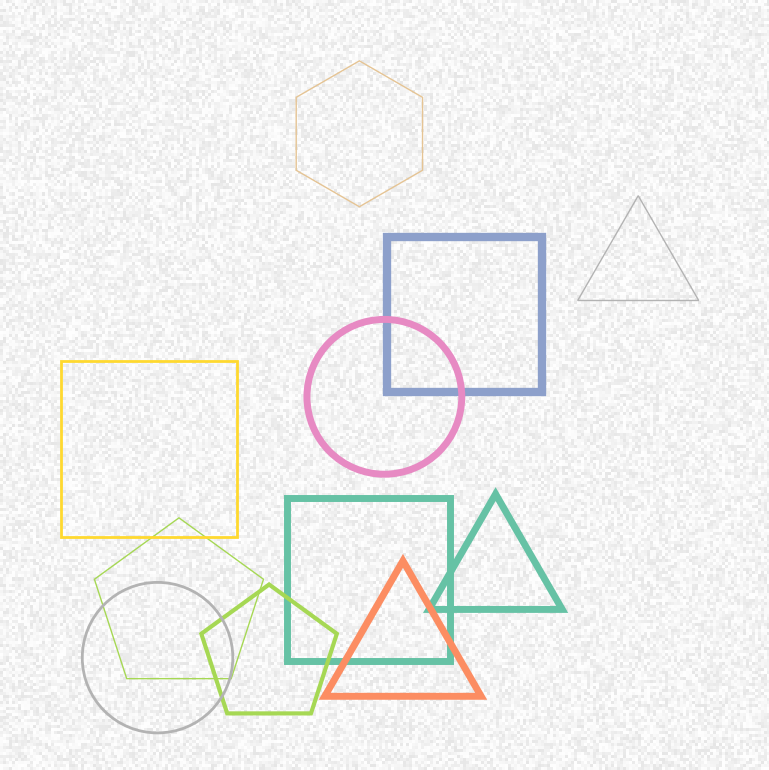[{"shape": "square", "thickness": 2.5, "radius": 0.53, "center": [0.479, 0.248]}, {"shape": "triangle", "thickness": 2.5, "radius": 0.5, "center": [0.644, 0.258]}, {"shape": "triangle", "thickness": 2.5, "radius": 0.59, "center": [0.523, 0.154]}, {"shape": "square", "thickness": 3, "radius": 0.5, "center": [0.603, 0.591]}, {"shape": "circle", "thickness": 2.5, "radius": 0.5, "center": [0.499, 0.485]}, {"shape": "pentagon", "thickness": 0.5, "radius": 0.58, "center": [0.232, 0.212]}, {"shape": "pentagon", "thickness": 1.5, "radius": 0.46, "center": [0.349, 0.148]}, {"shape": "square", "thickness": 1, "radius": 0.57, "center": [0.194, 0.417]}, {"shape": "hexagon", "thickness": 0.5, "radius": 0.47, "center": [0.467, 0.826]}, {"shape": "triangle", "thickness": 0.5, "radius": 0.45, "center": [0.829, 0.655]}, {"shape": "circle", "thickness": 1, "radius": 0.49, "center": [0.205, 0.146]}]